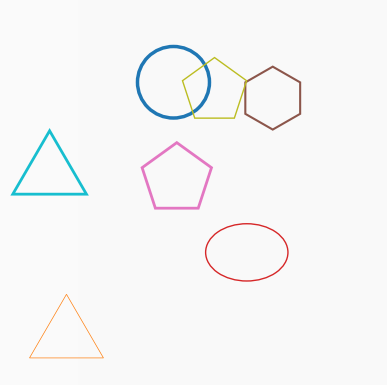[{"shape": "circle", "thickness": 2.5, "radius": 0.46, "center": [0.448, 0.786]}, {"shape": "triangle", "thickness": 0.5, "radius": 0.55, "center": [0.172, 0.125]}, {"shape": "oval", "thickness": 1, "radius": 0.53, "center": [0.637, 0.345]}, {"shape": "hexagon", "thickness": 1.5, "radius": 0.41, "center": [0.704, 0.745]}, {"shape": "pentagon", "thickness": 2, "radius": 0.47, "center": [0.456, 0.535]}, {"shape": "pentagon", "thickness": 1, "radius": 0.43, "center": [0.554, 0.764]}, {"shape": "triangle", "thickness": 2, "radius": 0.55, "center": [0.128, 0.551]}]